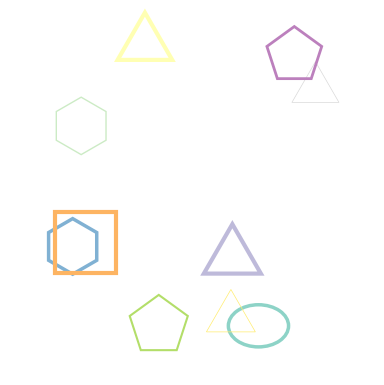[{"shape": "oval", "thickness": 2.5, "radius": 0.39, "center": [0.671, 0.154]}, {"shape": "triangle", "thickness": 3, "radius": 0.41, "center": [0.376, 0.885]}, {"shape": "triangle", "thickness": 3, "radius": 0.43, "center": [0.604, 0.332]}, {"shape": "hexagon", "thickness": 2.5, "radius": 0.36, "center": [0.189, 0.36]}, {"shape": "square", "thickness": 3, "radius": 0.4, "center": [0.222, 0.371]}, {"shape": "pentagon", "thickness": 1.5, "radius": 0.4, "center": [0.412, 0.155]}, {"shape": "triangle", "thickness": 0.5, "radius": 0.35, "center": [0.819, 0.769]}, {"shape": "pentagon", "thickness": 2, "radius": 0.37, "center": [0.764, 0.856]}, {"shape": "hexagon", "thickness": 1, "radius": 0.37, "center": [0.211, 0.673]}, {"shape": "triangle", "thickness": 0.5, "radius": 0.37, "center": [0.6, 0.175]}]